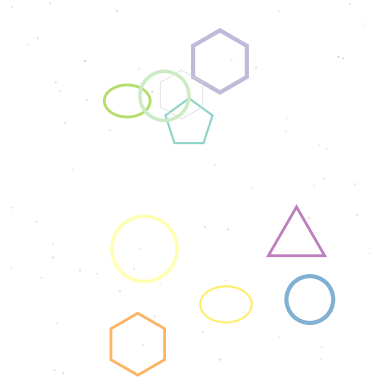[{"shape": "pentagon", "thickness": 1.5, "radius": 0.32, "center": [0.491, 0.68]}, {"shape": "circle", "thickness": 2.5, "radius": 0.42, "center": [0.375, 0.354]}, {"shape": "hexagon", "thickness": 3, "radius": 0.4, "center": [0.571, 0.84]}, {"shape": "circle", "thickness": 3, "radius": 0.3, "center": [0.805, 0.222]}, {"shape": "hexagon", "thickness": 2, "radius": 0.4, "center": [0.358, 0.106]}, {"shape": "oval", "thickness": 2, "radius": 0.3, "center": [0.33, 0.738]}, {"shape": "hexagon", "thickness": 0.5, "radius": 0.32, "center": [0.471, 0.754]}, {"shape": "triangle", "thickness": 2, "radius": 0.42, "center": [0.77, 0.378]}, {"shape": "circle", "thickness": 2.5, "radius": 0.32, "center": [0.427, 0.751]}, {"shape": "oval", "thickness": 1.5, "radius": 0.34, "center": [0.587, 0.209]}]